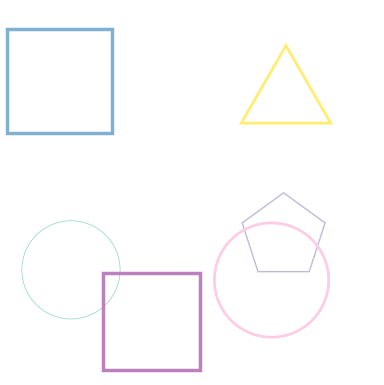[{"shape": "circle", "thickness": 0.5, "radius": 0.64, "center": [0.184, 0.299]}, {"shape": "pentagon", "thickness": 1, "radius": 0.57, "center": [0.737, 0.386]}, {"shape": "square", "thickness": 2.5, "radius": 0.68, "center": [0.155, 0.79]}, {"shape": "circle", "thickness": 2, "radius": 0.74, "center": [0.705, 0.273]}, {"shape": "square", "thickness": 2.5, "radius": 0.63, "center": [0.394, 0.164]}, {"shape": "triangle", "thickness": 2, "radius": 0.67, "center": [0.743, 0.747]}]